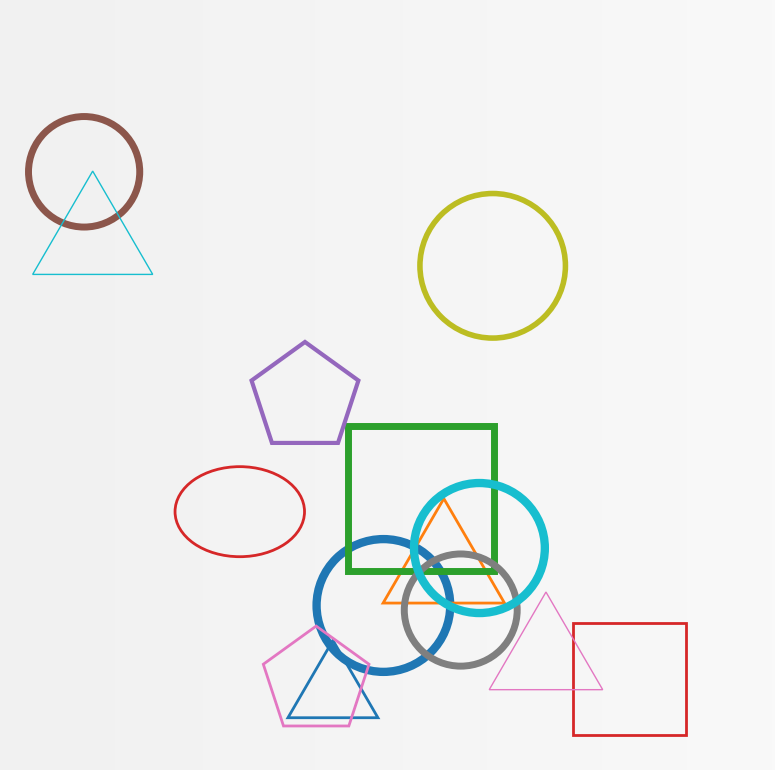[{"shape": "circle", "thickness": 3, "radius": 0.43, "center": [0.495, 0.214]}, {"shape": "triangle", "thickness": 1, "radius": 0.34, "center": [0.43, 0.101]}, {"shape": "triangle", "thickness": 1, "radius": 0.45, "center": [0.573, 0.262]}, {"shape": "square", "thickness": 2.5, "radius": 0.47, "center": [0.544, 0.353]}, {"shape": "square", "thickness": 1, "radius": 0.37, "center": [0.812, 0.118]}, {"shape": "oval", "thickness": 1, "radius": 0.42, "center": [0.309, 0.335]}, {"shape": "pentagon", "thickness": 1.5, "radius": 0.36, "center": [0.394, 0.483]}, {"shape": "circle", "thickness": 2.5, "radius": 0.36, "center": [0.109, 0.777]}, {"shape": "pentagon", "thickness": 1, "radius": 0.36, "center": [0.408, 0.115]}, {"shape": "triangle", "thickness": 0.5, "radius": 0.42, "center": [0.704, 0.147]}, {"shape": "circle", "thickness": 2.5, "radius": 0.36, "center": [0.595, 0.208]}, {"shape": "circle", "thickness": 2, "radius": 0.47, "center": [0.636, 0.655]}, {"shape": "triangle", "thickness": 0.5, "radius": 0.45, "center": [0.12, 0.688]}, {"shape": "circle", "thickness": 3, "radius": 0.42, "center": [0.619, 0.288]}]